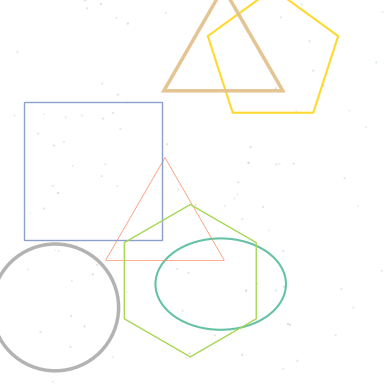[{"shape": "oval", "thickness": 1.5, "radius": 0.85, "center": [0.573, 0.262]}, {"shape": "triangle", "thickness": 0.5, "radius": 0.89, "center": [0.428, 0.413]}, {"shape": "square", "thickness": 1, "radius": 0.89, "center": [0.242, 0.556]}, {"shape": "hexagon", "thickness": 1, "radius": 0.99, "center": [0.494, 0.271]}, {"shape": "pentagon", "thickness": 1.5, "radius": 0.89, "center": [0.709, 0.851]}, {"shape": "triangle", "thickness": 2.5, "radius": 0.89, "center": [0.58, 0.853]}, {"shape": "circle", "thickness": 2.5, "radius": 0.82, "center": [0.143, 0.201]}]